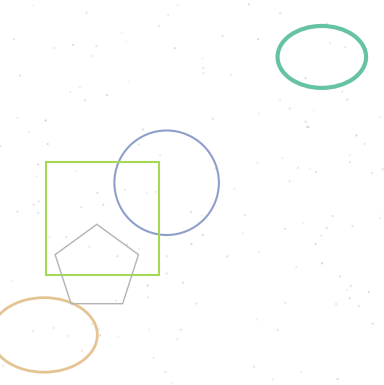[{"shape": "oval", "thickness": 3, "radius": 0.57, "center": [0.836, 0.852]}, {"shape": "circle", "thickness": 1.5, "radius": 0.68, "center": [0.433, 0.525]}, {"shape": "square", "thickness": 1.5, "radius": 0.73, "center": [0.267, 0.433]}, {"shape": "oval", "thickness": 2, "radius": 0.69, "center": [0.115, 0.13]}, {"shape": "pentagon", "thickness": 1, "radius": 0.57, "center": [0.251, 0.303]}]